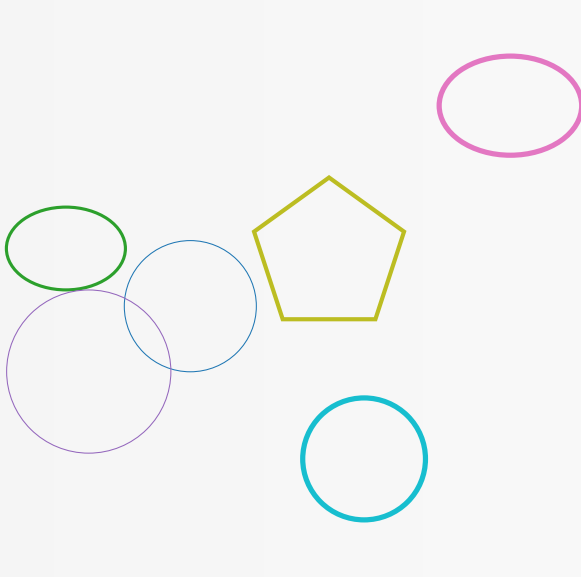[{"shape": "circle", "thickness": 0.5, "radius": 0.57, "center": [0.327, 0.469]}, {"shape": "oval", "thickness": 1.5, "radius": 0.51, "center": [0.113, 0.569]}, {"shape": "circle", "thickness": 0.5, "radius": 0.71, "center": [0.153, 0.356]}, {"shape": "oval", "thickness": 2.5, "radius": 0.61, "center": [0.878, 0.816]}, {"shape": "pentagon", "thickness": 2, "radius": 0.68, "center": [0.566, 0.556]}, {"shape": "circle", "thickness": 2.5, "radius": 0.53, "center": [0.626, 0.204]}]